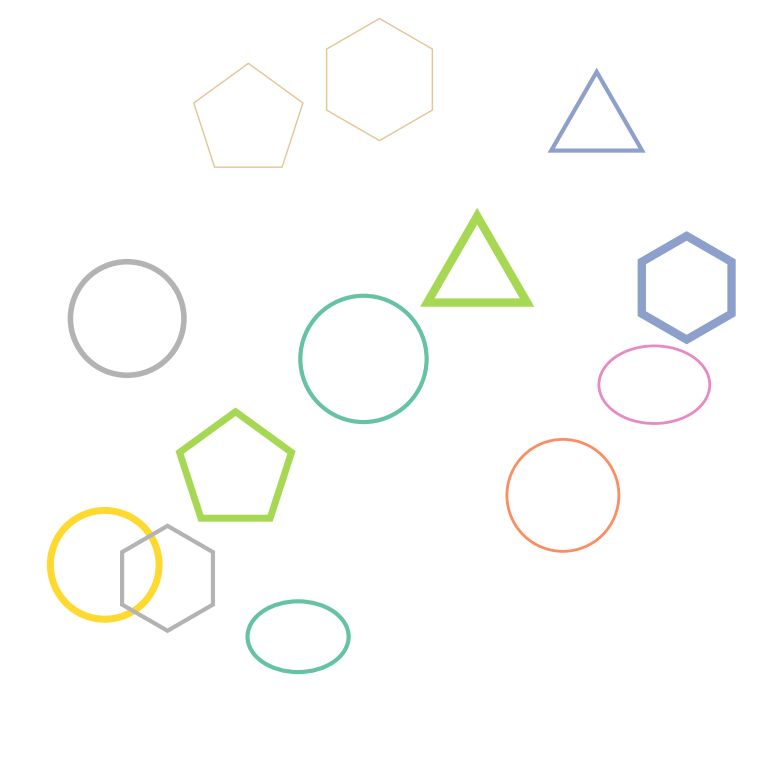[{"shape": "circle", "thickness": 1.5, "radius": 0.41, "center": [0.472, 0.534]}, {"shape": "oval", "thickness": 1.5, "radius": 0.33, "center": [0.387, 0.173]}, {"shape": "circle", "thickness": 1, "radius": 0.36, "center": [0.731, 0.357]}, {"shape": "hexagon", "thickness": 3, "radius": 0.34, "center": [0.892, 0.626]}, {"shape": "triangle", "thickness": 1.5, "radius": 0.34, "center": [0.775, 0.839]}, {"shape": "oval", "thickness": 1, "radius": 0.36, "center": [0.85, 0.5]}, {"shape": "triangle", "thickness": 3, "radius": 0.37, "center": [0.62, 0.644]}, {"shape": "pentagon", "thickness": 2.5, "radius": 0.38, "center": [0.306, 0.389]}, {"shape": "circle", "thickness": 2.5, "radius": 0.35, "center": [0.136, 0.266]}, {"shape": "hexagon", "thickness": 0.5, "radius": 0.4, "center": [0.493, 0.897]}, {"shape": "pentagon", "thickness": 0.5, "radius": 0.37, "center": [0.323, 0.843]}, {"shape": "circle", "thickness": 2, "radius": 0.37, "center": [0.165, 0.586]}, {"shape": "hexagon", "thickness": 1.5, "radius": 0.34, "center": [0.218, 0.249]}]